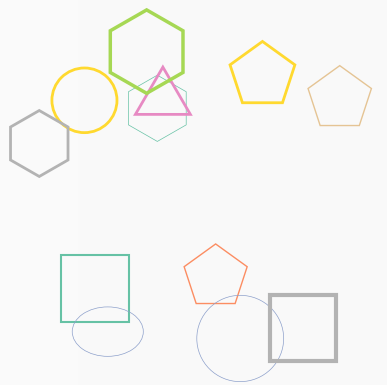[{"shape": "square", "thickness": 1.5, "radius": 0.44, "center": [0.244, 0.25]}, {"shape": "hexagon", "thickness": 0.5, "radius": 0.43, "center": [0.406, 0.719]}, {"shape": "pentagon", "thickness": 1, "radius": 0.43, "center": [0.557, 0.281]}, {"shape": "circle", "thickness": 0.5, "radius": 0.56, "center": [0.62, 0.121]}, {"shape": "oval", "thickness": 0.5, "radius": 0.46, "center": [0.278, 0.139]}, {"shape": "triangle", "thickness": 2, "radius": 0.41, "center": [0.42, 0.744]}, {"shape": "hexagon", "thickness": 2.5, "radius": 0.54, "center": [0.378, 0.866]}, {"shape": "pentagon", "thickness": 2, "radius": 0.44, "center": [0.677, 0.804]}, {"shape": "circle", "thickness": 2, "radius": 0.42, "center": [0.218, 0.739]}, {"shape": "pentagon", "thickness": 1, "radius": 0.43, "center": [0.877, 0.744]}, {"shape": "square", "thickness": 3, "radius": 0.43, "center": [0.783, 0.148]}, {"shape": "hexagon", "thickness": 2, "radius": 0.43, "center": [0.101, 0.627]}]